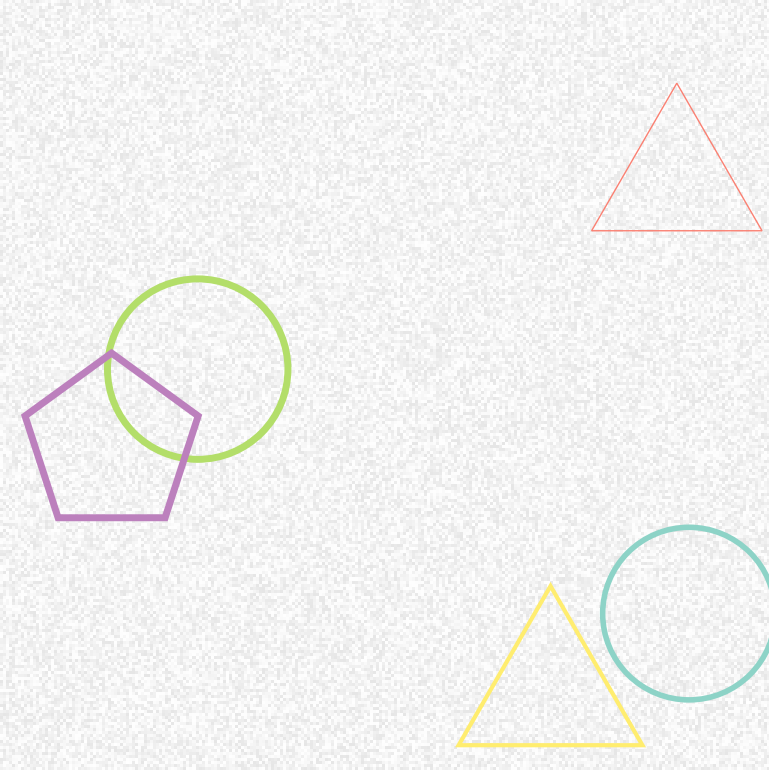[{"shape": "circle", "thickness": 2, "radius": 0.56, "center": [0.895, 0.203]}, {"shape": "triangle", "thickness": 0.5, "radius": 0.64, "center": [0.879, 0.764]}, {"shape": "circle", "thickness": 2.5, "radius": 0.59, "center": [0.257, 0.521]}, {"shape": "pentagon", "thickness": 2.5, "radius": 0.59, "center": [0.145, 0.423]}, {"shape": "triangle", "thickness": 1.5, "radius": 0.69, "center": [0.715, 0.101]}]